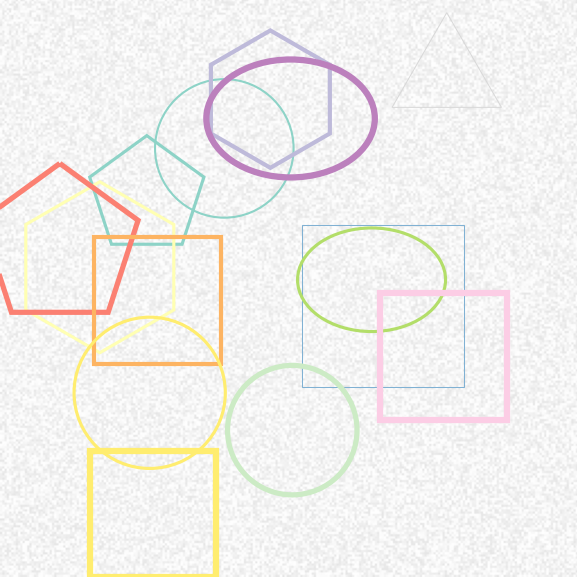[{"shape": "pentagon", "thickness": 1.5, "radius": 0.52, "center": [0.254, 0.66]}, {"shape": "circle", "thickness": 1, "radius": 0.6, "center": [0.388, 0.742]}, {"shape": "hexagon", "thickness": 1.5, "radius": 0.74, "center": [0.173, 0.536]}, {"shape": "hexagon", "thickness": 2, "radius": 0.59, "center": [0.468, 0.827]}, {"shape": "pentagon", "thickness": 2.5, "radius": 0.71, "center": [0.104, 0.574]}, {"shape": "square", "thickness": 0.5, "radius": 0.7, "center": [0.664, 0.469]}, {"shape": "square", "thickness": 2, "radius": 0.55, "center": [0.272, 0.479]}, {"shape": "oval", "thickness": 1.5, "radius": 0.64, "center": [0.643, 0.515]}, {"shape": "square", "thickness": 3, "radius": 0.55, "center": [0.768, 0.382]}, {"shape": "triangle", "thickness": 0.5, "radius": 0.55, "center": [0.774, 0.868]}, {"shape": "oval", "thickness": 3, "radius": 0.73, "center": [0.503, 0.794]}, {"shape": "circle", "thickness": 2.5, "radius": 0.56, "center": [0.506, 0.254]}, {"shape": "square", "thickness": 3, "radius": 0.55, "center": [0.264, 0.108]}, {"shape": "circle", "thickness": 1.5, "radius": 0.65, "center": [0.259, 0.319]}]